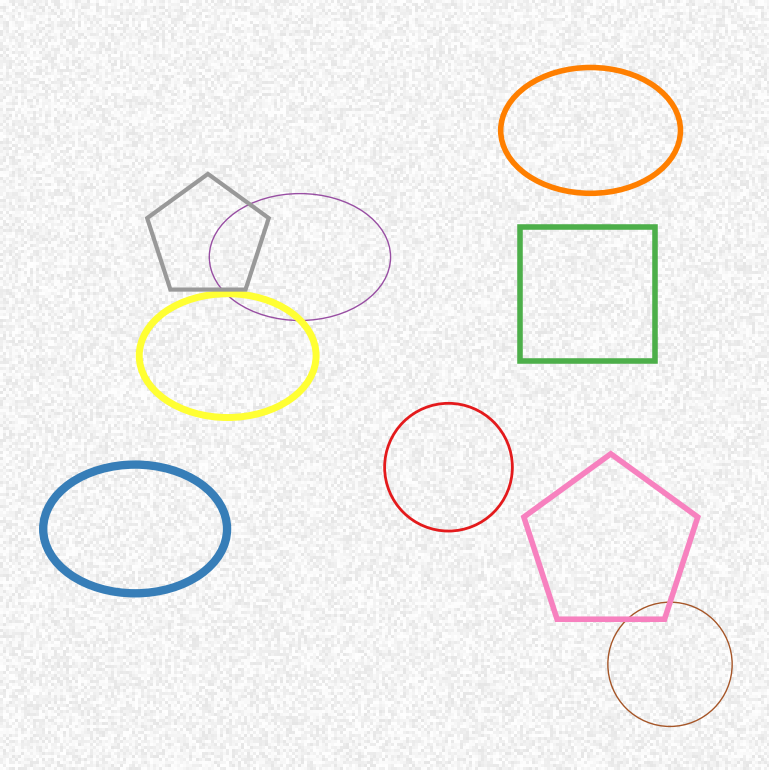[{"shape": "circle", "thickness": 1, "radius": 0.41, "center": [0.582, 0.393]}, {"shape": "oval", "thickness": 3, "radius": 0.6, "center": [0.175, 0.313]}, {"shape": "square", "thickness": 2, "radius": 0.44, "center": [0.763, 0.618]}, {"shape": "oval", "thickness": 0.5, "radius": 0.59, "center": [0.39, 0.666]}, {"shape": "oval", "thickness": 2, "radius": 0.58, "center": [0.767, 0.831]}, {"shape": "oval", "thickness": 2.5, "radius": 0.57, "center": [0.296, 0.538]}, {"shape": "circle", "thickness": 0.5, "radius": 0.4, "center": [0.87, 0.137]}, {"shape": "pentagon", "thickness": 2, "radius": 0.59, "center": [0.793, 0.292]}, {"shape": "pentagon", "thickness": 1.5, "radius": 0.42, "center": [0.27, 0.691]}]